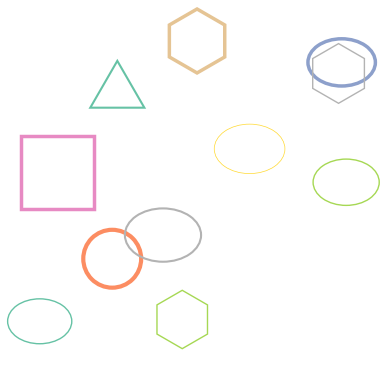[{"shape": "oval", "thickness": 1, "radius": 0.42, "center": [0.103, 0.165]}, {"shape": "triangle", "thickness": 1.5, "radius": 0.41, "center": [0.305, 0.761]}, {"shape": "circle", "thickness": 3, "radius": 0.38, "center": [0.291, 0.328]}, {"shape": "oval", "thickness": 2.5, "radius": 0.44, "center": [0.887, 0.838]}, {"shape": "square", "thickness": 2.5, "radius": 0.47, "center": [0.149, 0.552]}, {"shape": "hexagon", "thickness": 1, "radius": 0.38, "center": [0.473, 0.17]}, {"shape": "oval", "thickness": 1, "radius": 0.43, "center": [0.899, 0.527]}, {"shape": "oval", "thickness": 0.5, "radius": 0.46, "center": [0.648, 0.613]}, {"shape": "hexagon", "thickness": 2.5, "radius": 0.42, "center": [0.512, 0.894]}, {"shape": "oval", "thickness": 1.5, "radius": 0.49, "center": [0.423, 0.389]}, {"shape": "hexagon", "thickness": 1, "radius": 0.39, "center": [0.879, 0.809]}]